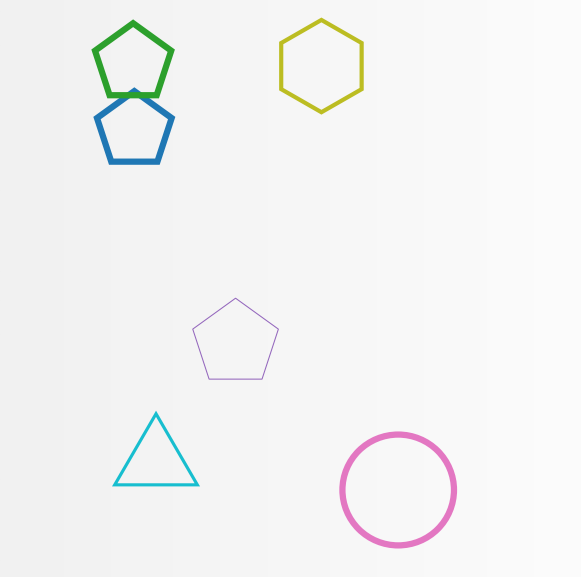[{"shape": "pentagon", "thickness": 3, "radius": 0.34, "center": [0.231, 0.774]}, {"shape": "pentagon", "thickness": 3, "radius": 0.34, "center": [0.229, 0.89]}, {"shape": "pentagon", "thickness": 0.5, "radius": 0.39, "center": [0.405, 0.405]}, {"shape": "circle", "thickness": 3, "radius": 0.48, "center": [0.685, 0.151]}, {"shape": "hexagon", "thickness": 2, "radius": 0.4, "center": [0.553, 0.885]}, {"shape": "triangle", "thickness": 1.5, "radius": 0.41, "center": [0.268, 0.201]}]